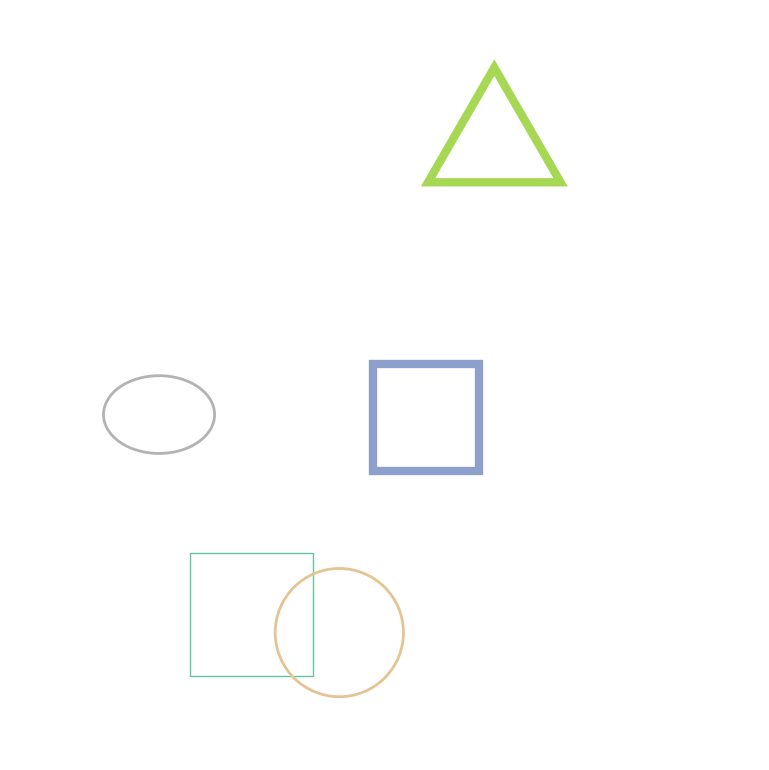[{"shape": "square", "thickness": 0.5, "radius": 0.4, "center": [0.327, 0.202]}, {"shape": "square", "thickness": 3, "radius": 0.35, "center": [0.553, 0.458]}, {"shape": "triangle", "thickness": 3, "radius": 0.5, "center": [0.642, 0.813]}, {"shape": "circle", "thickness": 1, "radius": 0.42, "center": [0.441, 0.178]}, {"shape": "oval", "thickness": 1, "radius": 0.36, "center": [0.207, 0.462]}]